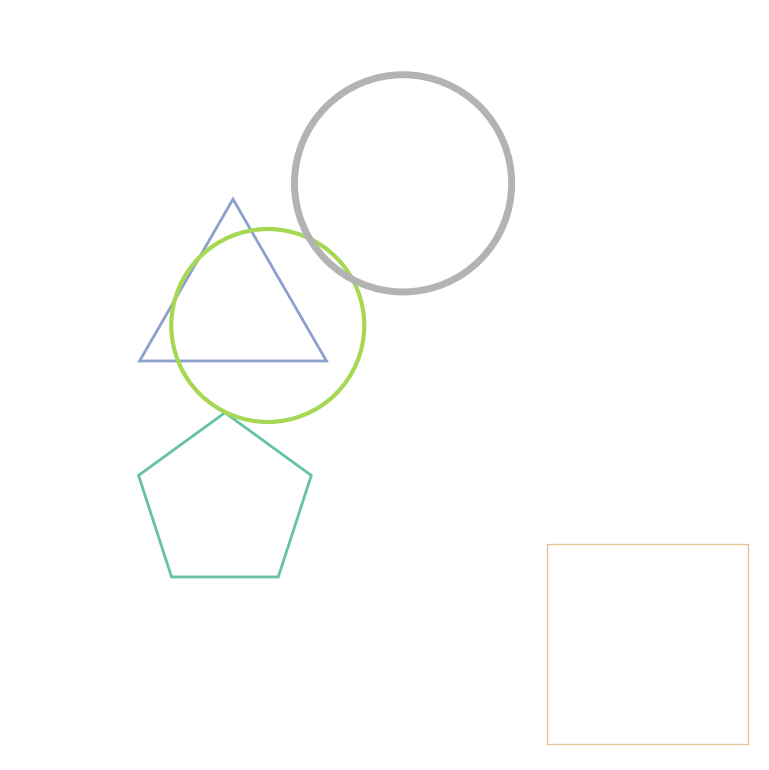[{"shape": "pentagon", "thickness": 1, "radius": 0.59, "center": [0.292, 0.346]}, {"shape": "triangle", "thickness": 1, "radius": 0.7, "center": [0.303, 0.601]}, {"shape": "circle", "thickness": 1.5, "radius": 0.63, "center": [0.348, 0.577]}, {"shape": "square", "thickness": 0.5, "radius": 0.65, "center": [0.841, 0.164]}, {"shape": "circle", "thickness": 2.5, "radius": 0.71, "center": [0.523, 0.762]}]